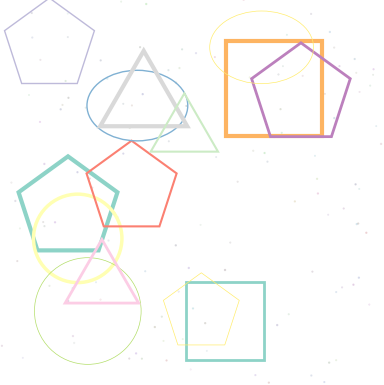[{"shape": "square", "thickness": 2, "radius": 0.51, "center": [0.584, 0.165]}, {"shape": "pentagon", "thickness": 3, "radius": 0.67, "center": [0.177, 0.459]}, {"shape": "circle", "thickness": 2.5, "radius": 0.57, "center": [0.202, 0.381]}, {"shape": "pentagon", "thickness": 1, "radius": 0.61, "center": [0.128, 0.882]}, {"shape": "pentagon", "thickness": 1.5, "radius": 0.62, "center": [0.342, 0.512]}, {"shape": "oval", "thickness": 1, "radius": 0.65, "center": [0.357, 0.726]}, {"shape": "square", "thickness": 3, "radius": 0.62, "center": [0.712, 0.77]}, {"shape": "circle", "thickness": 0.5, "radius": 0.69, "center": [0.228, 0.192]}, {"shape": "triangle", "thickness": 2, "radius": 0.55, "center": [0.265, 0.268]}, {"shape": "triangle", "thickness": 3, "radius": 0.65, "center": [0.373, 0.737]}, {"shape": "pentagon", "thickness": 2, "radius": 0.67, "center": [0.782, 0.754]}, {"shape": "triangle", "thickness": 1.5, "radius": 0.5, "center": [0.479, 0.657]}, {"shape": "pentagon", "thickness": 0.5, "radius": 0.52, "center": [0.523, 0.188]}, {"shape": "oval", "thickness": 0.5, "radius": 0.67, "center": [0.679, 0.877]}]